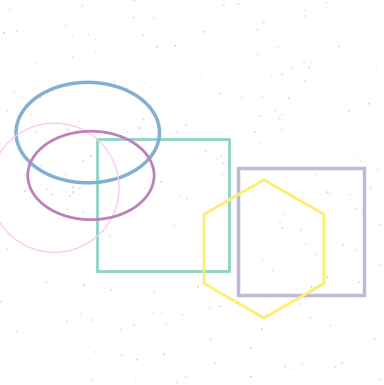[{"shape": "square", "thickness": 2, "radius": 0.86, "center": [0.423, 0.467]}, {"shape": "square", "thickness": 2.5, "radius": 0.82, "center": [0.782, 0.398]}, {"shape": "oval", "thickness": 2.5, "radius": 0.93, "center": [0.228, 0.656]}, {"shape": "circle", "thickness": 1, "radius": 0.84, "center": [0.141, 0.512]}, {"shape": "oval", "thickness": 2, "radius": 0.82, "center": [0.236, 0.544]}, {"shape": "hexagon", "thickness": 2, "radius": 0.9, "center": [0.686, 0.353]}]